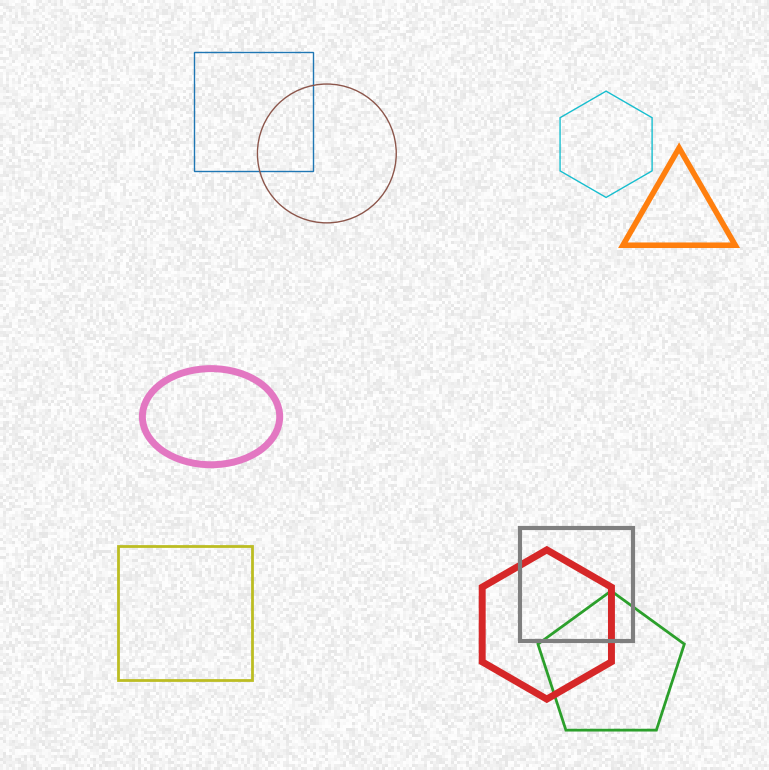[{"shape": "square", "thickness": 0.5, "radius": 0.39, "center": [0.33, 0.855]}, {"shape": "triangle", "thickness": 2, "radius": 0.42, "center": [0.882, 0.724]}, {"shape": "pentagon", "thickness": 1, "radius": 0.5, "center": [0.794, 0.133]}, {"shape": "hexagon", "thickness": 2.5, "radius": 0.48, "center": [0.71, 0.189]}, {"shape": "circle", "thickness": 0.5, "radius": 0.45, "center": [0.424, 0.801]}, {"shape": "oval", "thickness": 2.5, "radius": 0.45, "center": [0.274, 0.459]}, {"shape": "square", "thickness": 1.5, "radius": 0.37, "center": [0.749, 0.241]}, {"shape": "square", "thickness": 1, "radius": 0.43, "center": [0.24, 0.204]}, {"shape": "hexagon", "thickness": 0.5, "radius": 0.35, "center": [0.787, 0.813]}]